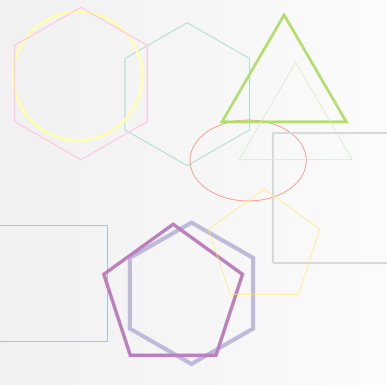[{"shape": "hexagon", "thickness": 0.5, "radius": 0.93, "center": [0.483, 0.755]}, {"shape": "circle", "thickness": 2, "radius": 0.83, "center": [0.201, 0.802]}, {"shape": "hexagon", "thickness": 3, "radius": 0.92, "center": [0.494, 0.238]}, {"shape": "oval", "thickness": 0.5, "radius": 0.75, "center": [0.64, 0.583]}, {"shape": "square", "thickness": 0.5, "radius": 0.75, "center": [0.125, 0.265]}, {"shape": "triangle", "thickness": 2, "radius": 0.93, "center": [0.733, 0.776]}, {"shape": "hexagon", "thickness": 1, "radius": 0.99, "center": [0.209, 0.783]}, {"shape": "square", "thickness": 1.5, "radius": 0.84, "center": [0.872, 0.485]}, {"shape": "pentagon", "thickness": 2.5, "radius": 0.94, "center": [0.447, 0.229]}, {"shape": "triangle", "thickness": 0.5, "radius": 0.84, "center": [0.763, 0.67]}, {"shape": "pentagon", "thickness": 0.5, "radius": 0.75, "center": [0.682, 0.358]}]